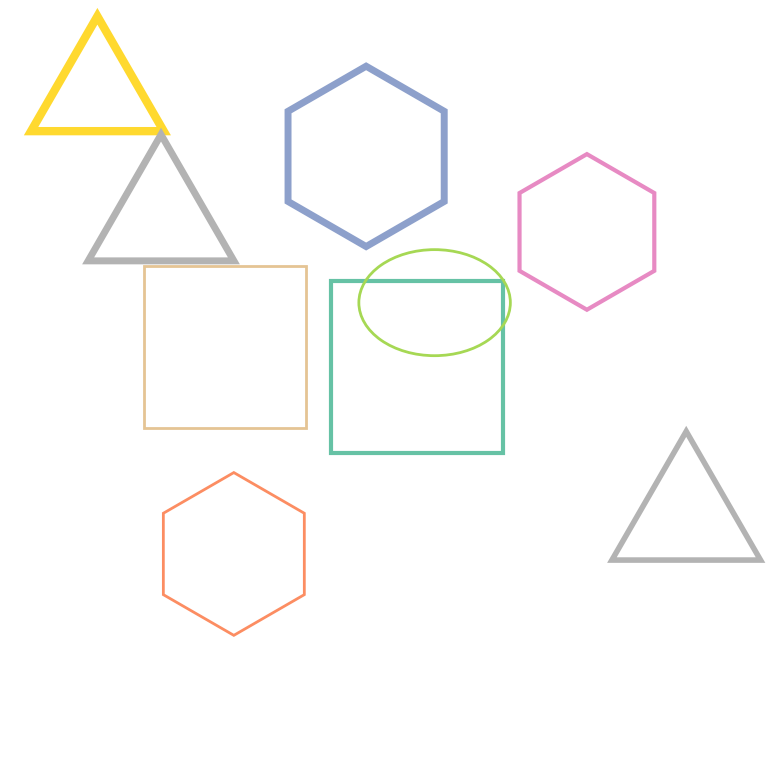[{"shape": "square", "thickness": 1.5, "radius": 0.56, "center": [0.542, 0.524]}, {"shape": "hexagon", "thickness": 1, "radius": 0.53, "center": [0.304, 0.281]}, {"shape": "hexagon", "thickness": 2.5, "radius": 0.59, "center": [0.475, 0.797]}, {"shape": "hexagon", "thickness": 1.5, "radius": 0.51, "center": [0.762, 0.699]}, {"shape": "oval", "thickness": 1, "radius": 0.49, "center": [0.564, 0.607]}, {"shape": "triangle", "thickness": 3, "radius": 0.5, "center": [0.126, 0.879]}, {"shape": "square", "thickness": 1, "radius": 0.53, "center": [0.292, 0.549]}, {"shape": "triangle", "thickness": 2.5, "radius": 0.55, "center": [0.209, 0.716]}, {"shape": "triangle", "thickness": 2, "radius": 0.56, "center": [0.891, 0.328]}]